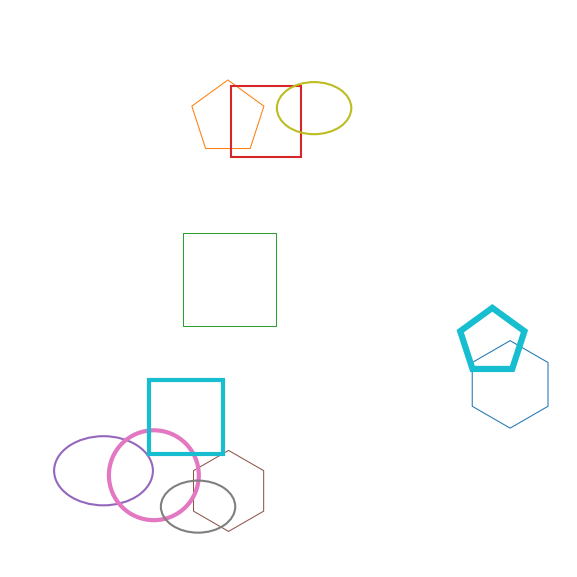[{"shape": "hexagon", "thickness": 0.5, "radius": 0.38, "center": [0.883, 0.334]}, {"shape": "pentagon", "thickness": 0.5, "radius": 0.33, "center": [0.395, 0.795]}, {"shape": "square", "thickness": 0.5, "radius": 0.4, "center": [0.398, 0.516]}, {"shape": "square", "thickness": 1, "radius": 0.31, "center": [0.461, 0.788]}, {"shape": "oval", "thickness": 1, "radius": 0.43, "center": [0.179, 0.184]}, {"shape": "hexagon", "thickness": 0.5, "radius": 0.35, "center": [0.396, 0.149]}, {"shape": "circle", "thickness": 2, "radius": 0.39, "center": [0.266, 0.176]}, {"shape": "oval", "thickness": 1, "radius": 0.32, "center": [0.343, 0.122]}, {"shape": "oval", "thickness": 1, "radius": 0.32, "center": [0.544, 0.812]}, {"shape": "pentagon", "thickness": 3, "radius": 0.29, "center": [0.853, 0.408]}, {"shape": "square", "thickness": 2, "radius": 0.32, "center": [0.322, 0.277]}]